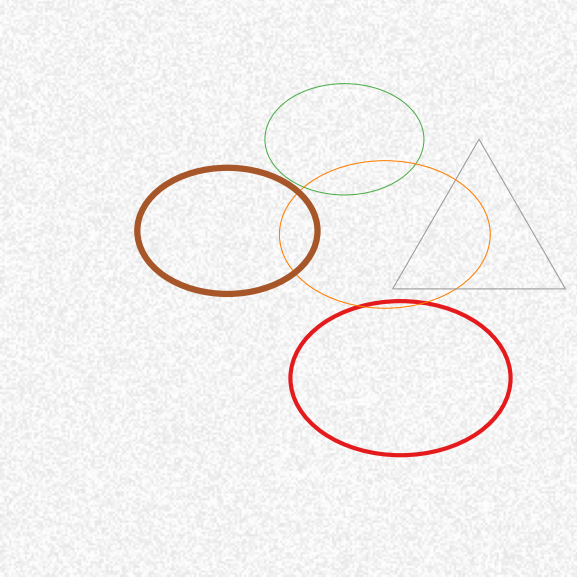[{"shape": "oval", "thickness": 2, "radius": 0.95, "center": [0.694, 0.344]}, {"shape": "oval", "thickness": 0.5, "radius": 0.69, "center": [0.596, 0.758]}, {"shape": "oval", "thickness": 0.5, "radius": 0.91, "center": [0.666, 0.593]}, {"shape": "oval", "thickness": 3, "radius": 0.78, "center": [0.394, 0.599]}, {"shape": "triangle", "thickness": 0.5, "radius": 0.86, "center": [0.83, 0.585]}]